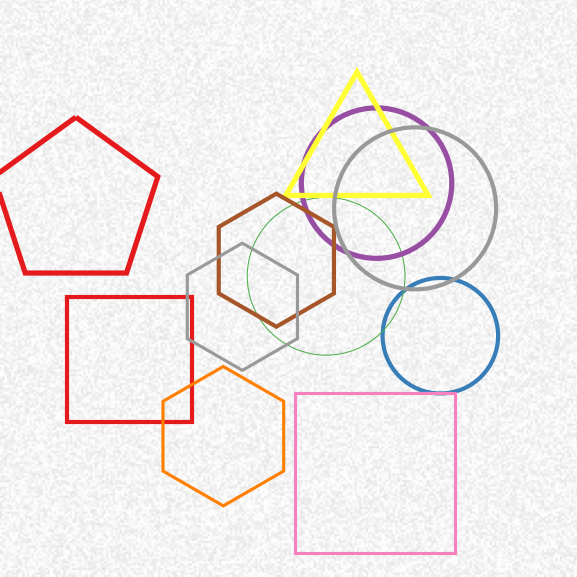[{"shape": "pentagon", "thickness": 2.5, "radius": 0.75, "center": [0.131, 0.647]}, {"shape": "square", "thickness": 2, "radius": 0.54, "center": [0.224, 0.377]}, {"shape": "circle", "thickness": 2, "radius": 0.5, "center": [0.763, 0.418]}, {"shape": "circle", "thickness": 0.5, "radius": 0.68, "center": [0.565, 0.521]}, {"shape": "circle", "thickness": 2.5, "radius": 0.65, "center": [0.652, 0.682]}, {"shape": "hexagon", "thickness": 1.5, "radius": 0.6, "center": [0.387, 0.244]}, {"shape": "triangle", "thickness": 2.5, "radius": 0.71, "center": [0.618, 0.732]}, {"shape": "hexagon", "thickness": 2, "radius": 0.58, "center": [0.479, 0.549]}, {"shape": "square", "thickness": 1.5, "radius": 0.69, "center": [0.65, 0.181]}, {"shape": "circle", "thickness": 2, "radius": 0.7, "center": [0.719, 0.638]}, {"shape": "hexagon", "thickness": 1.5, "radius": 0.55, "center": [0.42, 0.468]}]